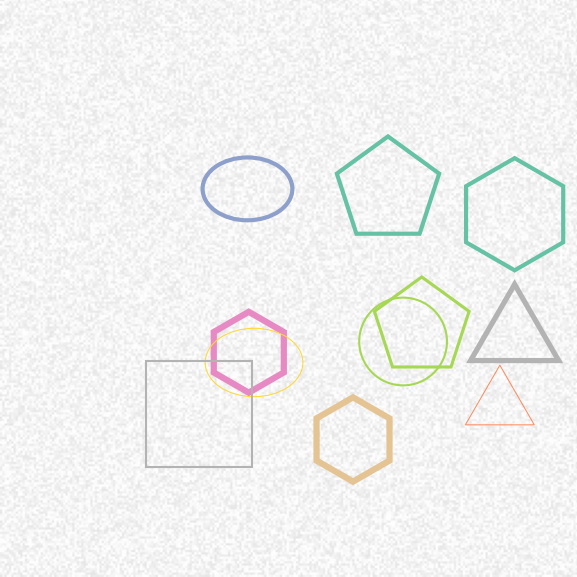[{"shape": "pentagon", "thickness": 2, "radius": 0.47, "center": [0.672, 0.67]}, {"shape": "hexagon", "thickness": 2, "radius": 0.49, "center": [0.891, 0.628]}, {"shape": "triangle", "thickness": 0.5, "radius": 0.34, "center": [0.866, 0.298]}, {"shape": "oval", "thickness": 2, "radius": 0.39, "center": [0.429, 0.672]}, {"shape": "hexagon", "thickness": 3, "radius": 0.35, "center": [0.431, 0.389]}, {"shape": "pentagon", "thickness": 1.5, "radius": 0.43, "center": [0.73, 0.433]}, {"shape": "circle", "thickness": 1, "radius": 0.38, "center": [0.698, 0.408]}, {"shape": "oval", "thickness": 0.5, "radius": 0.42, "center": [0.44, 0.371]}, {"shape": "hexagon", "thickness": 3, "radius": 0.36, "center": [0.611, 0.238]}, {"shape": "triangle", "thickness": 2.5, "radius": 0.44, "center": [0.891, 0.419]}, {"shape": "square", "thickness": 1, "radius": 0.46, "center": [0.345, 0.282]}]